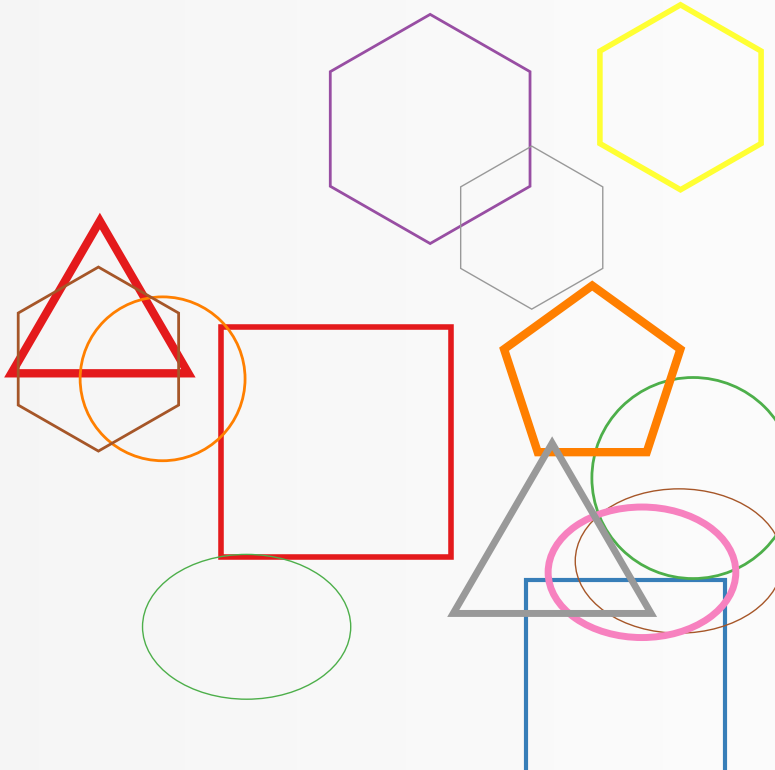[{"shape": "triangle", "thickness": 3, "radius": 0.66, "center": [0.129, 0.581]}, {"shape": "square", "thickness": 2, "radius": 0.74, "center": [0.433, 0.426]}, {"shape": "square", "thickness": 1.5, "radius": 0.64, "center": [0.807, 0.119]}, {"shape": "oval", "thickness": 0.5, "radius": 0.67, "center": [0.318, 0.186]}, {"shape": "circle", "thickness": 1, "radius": 0.65, "center": [0.894, 0.379]}, {"shape": "hexagon", "thickness": 1, "radius": 0.74, "center": [0.555, 0.833]}, {"shape": "circle", "thickness": 1, "radius": 0.53, "center": [0.21, 0.508]}, {"shape": "pentagon", "thickness": 3, "radius": 0.6, "center": [0.764, 0.51]}, {"shape": "hexagon", "thickness": 2, "radius": 0.6, "center": [0.878, 0.874]}, {"shape": "hexagon", "thickness": 1, "radius": 0.6, "center": [0.127, 0.534]}, {"shape": "oval", "thickness": 0.5, "radius": 0.67, "center": [0.876, 0.271]}, {"shape": "oval", "thickness": 2.5, "radius": 0.61, "center": [0.828, 0.257]}, {"shape": "triangle", "thickness": 2.5, "radius": 0.74, "center": [0.712, 0.277]}, {"shape": "hexagon", "thickness": 0.5, "radius": 0.53, "center": [0.686, 0.704]}]